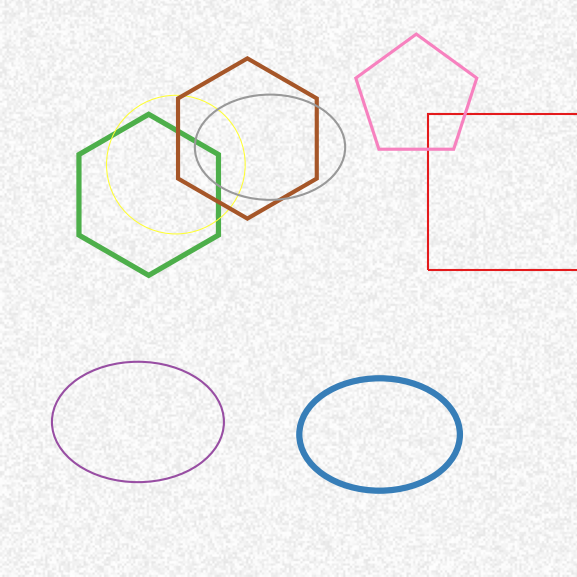[{"shape": "square", "thickness": 1, "radius": 0.68, "center": [0.877, 0.666]}, {"shape": "oval", "thickness": 3, "radius": 0.7, "center": [0.657, 0.247]}, {"shape": "hexagon", "thickness": 2.5, "radius": 0.7, "center": [0.257, 0.662]}, {"shape": "oval", "thickness": 1, "radius": 0.74, "center": [0.239, 0.268]}, {"shape": "circle", "thickness": 0.5, "radius": 0.6, "center": [0.305, 0.714]}, {"shape": "hexagon", "thickness": 2, "radius": 0.69, "center": [0.428, 0.759]}, {"shape": "pentagon", "thickness": 1.5, "radius": 0.55, "center": [0.721, 0.83]}, {"shape": "oval", "thickness": 1, "radius": 0.65, "center": [0.468, 0.744]}]